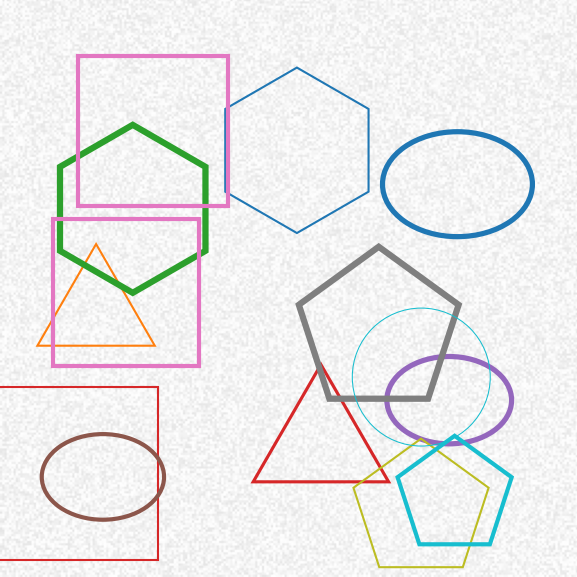[{"shape": "hexagon", "thickness": 1, "radius": 0.72, "center": [0.514, 0.739]}, {"shape": "oval", "thickness": 2.5, "radius": 0.65, "center": [0.792, 0.68]}, {"shape": "triangle", "thickness": 1, "radius": 0.59, "center": [0.166, 0.459]}, {"shape": "hexagon", "thickness": 3, "radius": 0.73, "center": [0.23, 0.638]}, {"shape": "triangle", "thickness": 1.5, "radius": 0.68, "center": [0.556, 0.232]}, {"shape": "square", "thickness": 1, "radius": 0.74, "center": [0.125, 0.179]}, {"shape": "oval", "thickness": 2.5, "radius": 0.54, "center": [0.778, 0.306]}, {"shape": "oval", "thickness": 2, "radius": 0.53, "center": [0.178, 0.173]}, {"shape": "square", "thickness": 2, "radius": 0.65, "center": [0.264, 0.772]}, {"shape": "square", "thickness": 2, "radius": 0.63, "center": [0.218, 0.492]}, {"shape": "pentagon", "thickness": 3, "radius": 0.73, "center": [0.656, 0.426]}, {"shape": "pentagon", "thickness": 1, "radius": 0.62, "center": [0.729, 0.117]}, {"shape": "pentagon", "thickness": 2, "radius": 0.52, "center": [0.787, 0.141]}, {"shape": "circle", "thickness": 0.5, "radius": 0.6, "center": [0.729, 0.346]}]